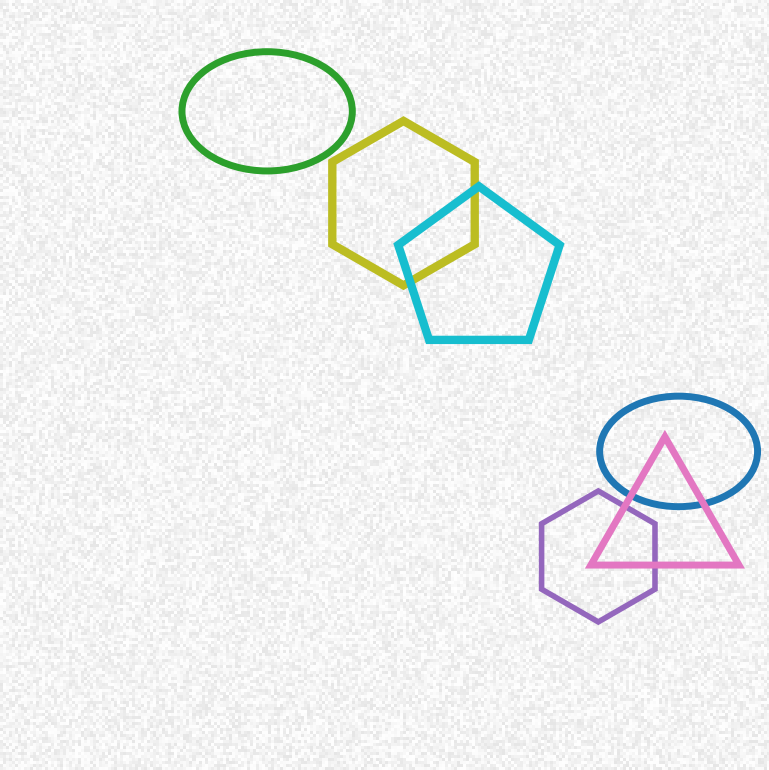[{"shape": "oval", "thickness": 2.5, "radius": 0.51, "center": [0.881, 0.414]}, {"shape": "oval", "thickness": 2.5, "radius": 0.55, "center": [0.347, 0.855]}, {"shape": "hexagon", "thickness": 2, "radius": 0.43, "center": [0.777, 0.277]}, {"shape": "triangle", "thickness": 2.5, "radius": 0.56, "center": [0.864, 0.322]}, {"shape": "hexagon", "thickness": 3, "radius": 0.53, "center": [0.524, 0.736]}, {"shape": "pentagon", "thickness": 3, "radius": 0.55, "center": [0.622, 0.648]}]